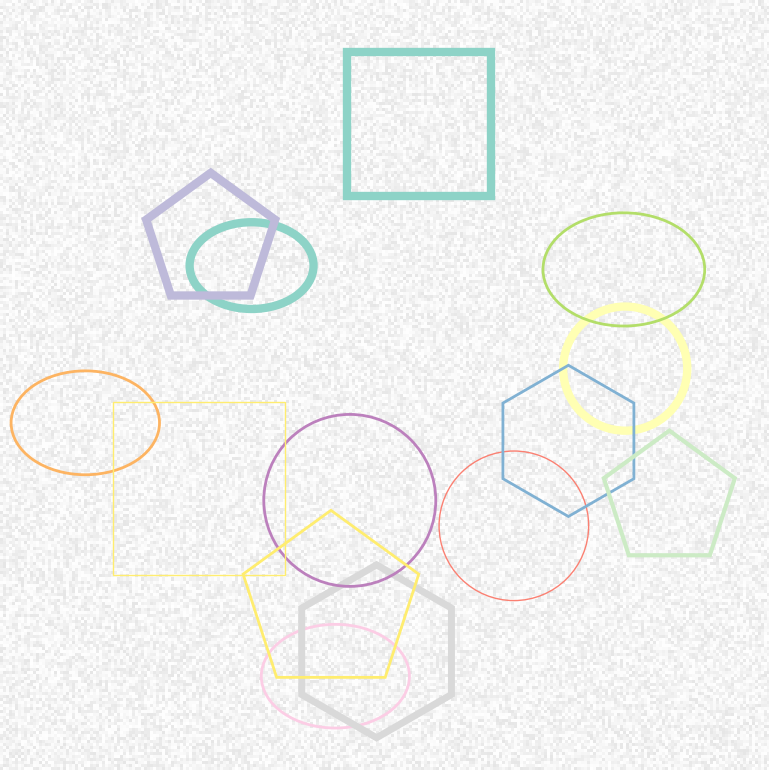[{"shape": "oval", "thickness": 3, "radius": 0.4, "center": [0.327, 0.655]}, {"shape": "square", "thickness": 3, "radius": 0.47, "center": [0.545, 0.839]}, {"shape": "circle", "thickness": 3, "radius": 0.4, "center": [0.812, 0.521]}, {"shape": "pentagon", "thickness": 3, "radius": 0.44, "center": [0.274, 0.687]}, {"shape": "circle", "thickness": 0.5, "radius": 0.49, "center": [0.667, 0.317]}, {"shape": "hexagon", "thickness": 1, "radius": 0.49, "center": [0.738, 0.427]}, {"shape": "oval", "thickness": 1, "radius": 0.48, "center": [0.111, 0.451]}, {"shape": "oval", "thickness": 1, "radius": 0.53, "center": [0.81, 0.65]}, {"shape": "oval", "thickness": 1, "radius": 0.48, "center": [0.436, 0.122]}, {"shape": "hexagon", "thickness": 2.5, "radius": 0.56, "center": [0.489, 0.154]}, {"shape": "circle", "thickness": 1, "radius": 0.56, "center": [0.454, 0.35]}, {"shape": "pentagon", "thickness": 1.5, "radius": 0.45, "center": [0.869, 0.351]}, {"shape": "pentagon", "thickness": 1, "radius": 0.6, "center": [0.43, 0.217]}, {"shape": "square", "thickness": 0.5, "radius": 0.56, "center": [0.258, 0.366]}]